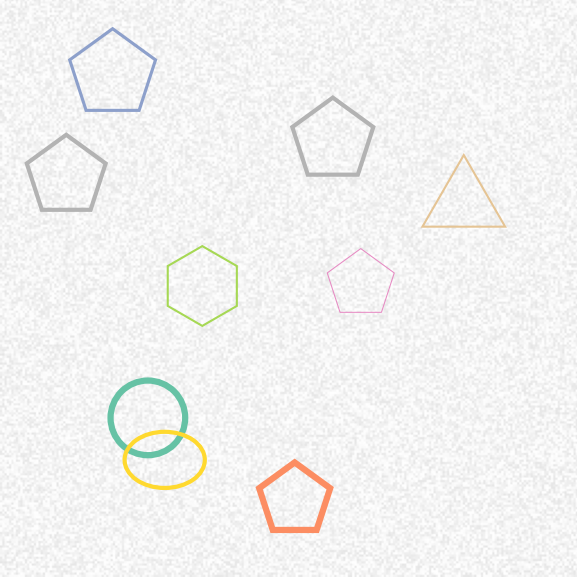[{"shape": "circle", "thickness": 3, "radius": 0.32, "center": [0.256, 0.276]}, {"shape": "pentagon", "thickness": 3, "radius": 0.32, "center": [0.51, 0.134]}, {"shape": "pentagon", "thickness": 1.5, "radius": 0.39, "center": [0.195, 0.871]}, {"shape": "pentagon", "thickness": 0.5, "radius": 0.31, "center": [0.625, 0.508]}, {"shape": "hexagon", "thickness": 1, "radius": 0.35, "center": [0.35, 0.504]}, {"shape": "oval", "thickness": 2, "radius": 0.35, "center": [0.285, 0.203]}, {"shape": "triangle", "thickness": 1, "radius": 0.41, "center": [0.803, 0.648]}, {"shape": "pentagon", "thickness": 2, "radius": 0.37, "center": [0.576, 0.756]}, {"shape": "pentagon", "thickness": 2, "radius": 0.36, "center": [0.115, 0.694]}]